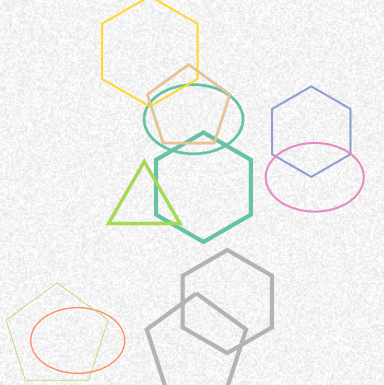[{"shape": "hexagon", "thickness": 3, "radius": 0.71, "center": [0.528, 0.514]}, {"shape": "oval", "thickness": 2, "radius": 0.64, "center": [0.503, 0.69]}, {"shape": "oval", "thickness": 1, "radius": 0.61, "center": [0.202, 0.116]}, {"shape": "hexagon", "thickness": 1.5, "radius": 0.59, "center": [0.808, 0.658]}, {"shape": "oval", "thickness": 1.5, "radius": 0.64, "center": [0.818, 0.54]}, {"shape": "pentagon", "thickness": 0.5, "radius": 0.7, "center": [0.148, 0.125]}, {"shape": "triangle", "thickness": 2.5, "radius": 0.54, "center": [0.375, 0.473]}, {"shape": "hexagon", "thickness": 1.5, "radius": 0.72, "center": [0.389, 0.867]}, {"shape": "pentagon", "thickness": 2, "radius": 0.56, "center": [0.49, 0.719]}, {"shape": "hexagon", "thickness": 3, "radius": 0.67, "center": [0.59, 0.217]}, {"shape": "pentagon", "thickness": 3, "radius": 0.68, "center": [0.51, 0.102]}]